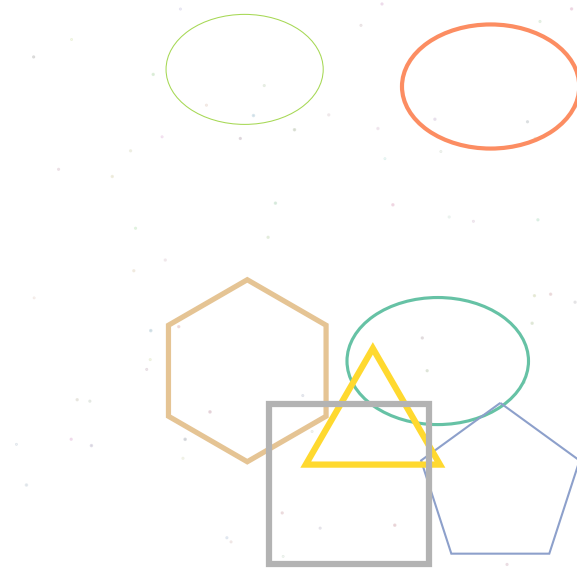[{"shape": "oval", "thickness": 1.5, "radius": 0.79, "center": [0.758, 0.374]}, {"shape": "oval", "thickness": 2, "radius": 0.77, "center": [0.85, 0.849]}, {"shape": "pentagon", "thickness": 1, "radius": 0.72, "center": [0.866, 0.157]}, {"shape": "oval", "thickness": 0.5, "radius": 0.68, "center": [0.424, 0.879]}, {"shape": "triangle", "thickness": 3, "radius": 0.67, "center": [0.646, 0.262]}, {"shape": "hexagon", "thickness": 2.5, "radius": 0.79, "center": [0.428, 0.357]}, {"shape": "square", "thickness": 3, "radius": 0.7, "center": [0.604, 0.161]}]